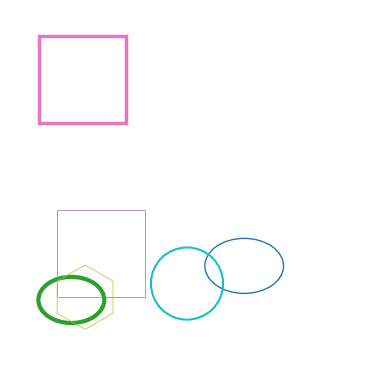[{"shape": "oval", "thickness": 1, "radius": 0.51, "center": [0.634, 0.309]}, {"shape": "oval", "thickness": 3, "radius": 0.43, "center": [0.185, 0.221]}, {"shape": "square", "thickness": 0.5, "radius": 0.57, "center": [0.262, 0.342]}, {"shape": "square", "thickness": 2.5, "radius": 0.56, "center": [0.214, 0.794]}, {"shape": "hexagon", "thickness": 0.5, "radius": 0.42, "center": [0.221, 0.228]}, {"shape": "circle", "thickness": 1.5, "radius": 0.47, "center": [0.486, 0.264]}]